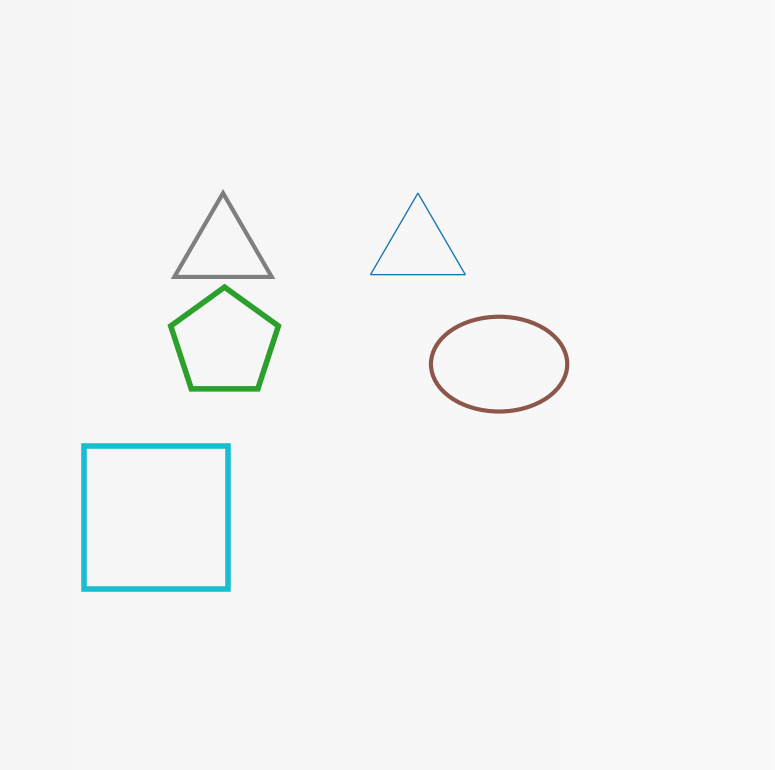[{"shape": "triangle", "thickness": 0.5, "radius": 0.35, "center": [0.539, 0.679]}, {"shape": "pentagon", "thickness": 2, "radius": 0.37, "center": [0.29, 0.554]}, {"shape": "oval", "thickness": 1.5, "radius": 0.44, "center": [0.644, 0.527]}, {"shape": "triangle", "thickness": 1.5, "radius": 0.36, "center": [0.288, 0.677]}, {"shape": "square", "thickness": 2, "radius": 0.46, "center": [0.201, 0.328]}]